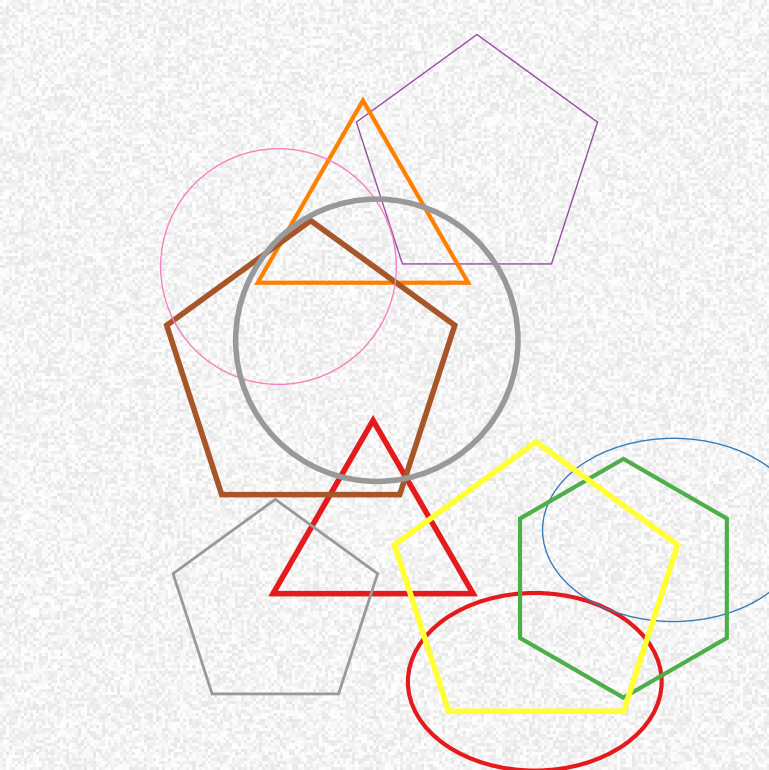[{"shape": "triangle", "thickness": 2, "radius": 0.75, "center": [0.485, 0.304]}, {"shape": "oval", "thickness": 1.5, "radius": 0.82, "center": [0.695, 0.115]}, {"shape": "oval", "thickness": 0.5, "radius": 0.85, "center": [0.875, 0.312]}, {"shape": "hexagon", "thickness": 1.5, "radius": 0.78, "center": [0.81, 0.249]}, {"shape": "pentagon", "thickness": 0.5, "radius": 0.82, "center": [0.619, 0.79]}, {"shape": "triangle", "thickness": 1.5, "radius": 0.79, "center": [0.471, 0.712]}, {"shape": "pentagon", "thickness": 2, "radius": 0.97, "center": [0.696, 0.233]}, {"shape": "pentagon", "thickness": 2, "radius": 0.98, "center": [0.404, 0.517]}, {"shape": "circle", "thickness": 0.5, "radius": 0.77, "center": [0.362, 0.654]}, {"shape": "circle", "thickness": 2, "radius": 0.92, "center": [0.489, 0.558]}, {"shape": "pentagon", "thickness": 1, "radius": 0.7, "center": [0.358, 0.212]}]